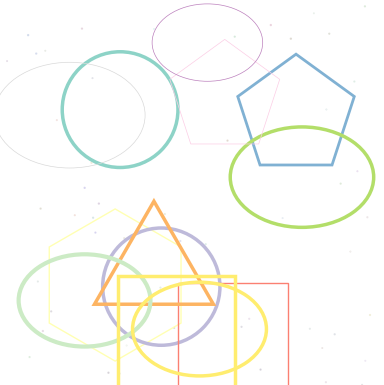[{"shape": "circle", "thickness": 2.5, "radius": 0.75, "center": [0.312, 0.715]}, {"shape": "hexagon", "thickness": 1, "radius": 0.99, "center": [0.299, 0.26]}, {"shape": "circle", "thickness": 2.5, "radius": 0.76, "center": [0.419, 0.255]}, {"shape": "square", "thickness": 1, "radius": 0.72, "center": [0.605, 0.123]}, {"shape": "pentagon", "thickness": 2, "radius": 0.8, "center": [0.769, 0.7]}, {"shape": "triangle", "thickness": 2.5, "radius": 0.89, "center": [0.4, 0.299]}, {"shape": "oval", "thickness": 2.5, "radius": 0.93, "center": [0.784, 0.54]}, {"shape": "pentagon", "thickness": 0.5, "radius": 0.75, "center": [0.584, 0.748]}, {"shape": "oval", "thickness": 0.5, "radius": 0.98, "center": [0.181, 0.701]}, {"shape": "oval", "thickness": 0.5, "radius": 0.72, "center": [0.539, 0.889]}, {"shape": "oval", "thickness": 3, "radius": 0.86, "center": [0.22, 0.22]}, {"shape": "oval", "thickness": 2.5, "radius": 0.87, "center": [0.518, 0.145]}, {"shape": "square", "thickness": 2.5, "radius": 0.76, "center": [0.457, 0.132]}]